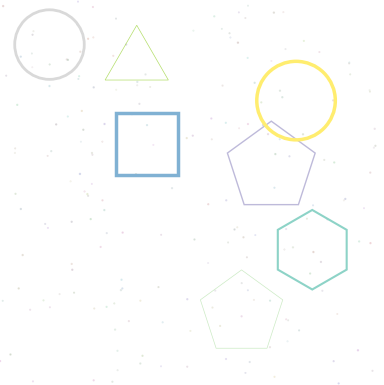[{"shape": "hexagon", "thickness": 1.5, "radius": 0.52, "center": [0.811, 0.351]}, {"shape": "pentagon", "thickness": 1, "radius": 0.6, "center": [0.705, 0.565]}, {"shape": "square", "thickness": 2.5, "radius": 0.4, "center": [0.382, 0.625]}, {"shape": "triangle", "thickness": 0.5, "radius": 0.47, "center": [0.355, 0.84]}, {"shape": "circle", "thickness": 2, "radius": 0.45, "center": [0.129, 0.884]}, {"shape": "pentagon", "thickness": 0.5, "radius": 0.56, "center": [0.627, 0.186]}, {"shape": "circle", "thickness": 2.5, "radius": 0.51, "center": [0.769, 0.739]}]